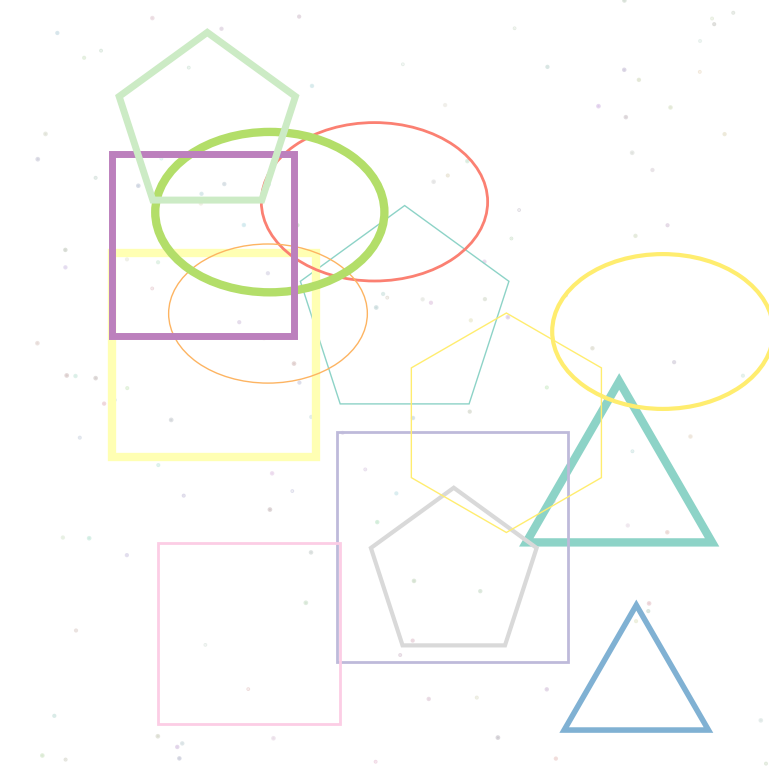[{"shape": "pentagon", "thickness": 0.5, "radius": 0.71, "center": [0.526, 0.591]}, {"shape": "triangle", "thickness": 3, "radius": 0.7, "center": [0.804, 0.365]}, {"shape": "square", "thickness": 3, "radius": 0.66, "center": [0.278, 0.539]}, {"shape": "square", "thickness": 1, "radius": 0.75, "center": [0.587, 0.29]}, {"shape": "oval", "thickness": 1, "radius": 0.73, "center": [0.486, 0.738]}, {"shape": "triangle", "thickness": 2, "radius": 0.54, "center": [0.826, 0.106]}, {"shape": "oval", "thickness": 0.5, "radius": 0.65, "center": [0.348, 0.593]}, {"shape": "oval", "thickness": 3, "radius": 0.74, "center": [0.35, 0.725]}, {"shape": "square", "thickness": 1, "radius": 0.59, "center": [0.323, 0.177]}, {"shape": "pentagon", "thickness": 1.5, "radius": 0.57, "center": [0.589, 0.253]}, {"shape": "square", "thickness": 2.5, "radius": 0.59, "center": [0.264, 0.682]}, {"shape": "pentagon", "thickness": 2.5, "radius": 0.6, "center": [0.269, 0.838]}, {"shape": "hexagon", "thickness": 0.5, "radius": 0.71, "center": [0.658, 0.451]}, {"shape": "oval", "thickness": 1.5, "radius": 0.72, "center": [0.861, 0.569]}]